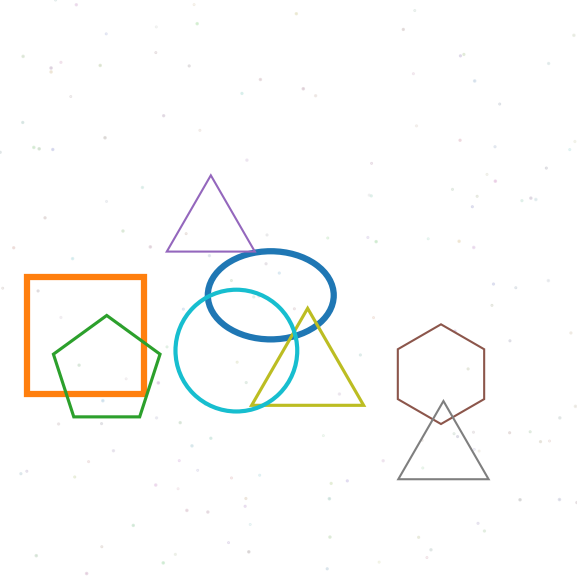[{"shape": "oval", "thickness": 3, "radius": 0.55, "center": [0.469, 0.488]}, {"shape": "square", "thickness": 3, "radius": 0.51, "center": [0.148, 0.418]}, {"shape": "pentagon", "thickness": 1.5, "radius": 0.49, "center": [0.185, 0.356]}, {"shape": "triangle", "thickness": 1, "radius": 0.44, "center": [0.365, 0.608]}, {"shape": "hexagon", "thickness": 1, "radius": 0.43, "center": [0.764, 0.351]}, {"shape": "triangle", "thickness": 1, "radius": 0.45, "center": [0.768, 0.214]}, {"shape": "triangle", "thickness": 1.5, "radius": 0.56, "center": [0.533, 0.353]}, {"shape": "circle", "thickness": 2, "radius": 0.53, "center": [0.409, 0.392]}]